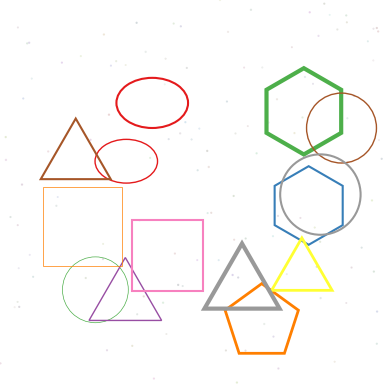[{"shape": "oval", "thickness": 1.5, "radius": 0.47, "center": [0.395, 0.733]}, {"shape": "oval", "thickness": 1, "radius": 0.41, "center": [0.328, 0.581]}, {"shape": "hexagon", "thickness": 1.5, "radius": 0.51, "center": [0.802, 0.466]}, {"shape": "circle", "thickness": 0.5, "radius": 0.43, "center": [0.248, 0.247]}, {"shape": "hexagon", "thickness": 3, "radius": 0.56, "center": [0.789, 0.711]}, {"shape": "triangle", "thickness": 1, "radius": 0.54, "center": [0.326, 0.222]}, {"shape": "pentagon", "thickness": 2, "radius": 0.5, "center": [0.68, 0.163]}, {"shape": "square", "thickness": 0.5, "radius": 0.51, "center": [0.215, 0.412]}, {"shape": "triangle", "thickness": 2, "radius": 0.45, "center": [0.784, 0.291]}, {"shape": "triangle", "thickness": 1.5, "radius": 0.52, "center": [0.197, 0.587]}, {"shape": "circle", "thickness": 1, "radius": 0.45, "center": [0.887, 0.667]}, {"shape": "square", "thickness": 1.5, "radius": 0.46, "center": [0.435, 0.336]}, {"shape": "triangle", "thickness": 3, "radius": 0.56, "center": [0.629, 0.255]}, {"shape": "circle", "thickness": 1.5, "radius": 0.52, "center": [0.832, 0.495]}]